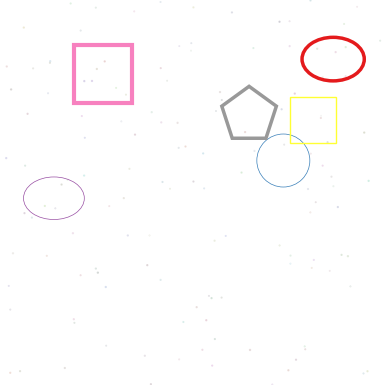[{"shape": "oval", "thickness": 2.5, "radius": 0.4, "center": [0.865, 0.846]}, {"shape": "circle", "thickness": 0.5, "radius": 0.34, "center": [0.736, 0.583]}, {"shape": "oval", "thickness": 0.5, "radius": 0.39, "center": [0.14, 0.485]}, {"shape": "square", "thickness": 1, "radius": 0.29, "center": [0.813, 0.688]}, {"shape": "square", "thickness": 3, "radius": 0.38, "center": [0.267, 0.808]}, {"shape": "pentagon", "thickness": 2.5, "radius": 0.37, "center": [0.647, 0.701]}]